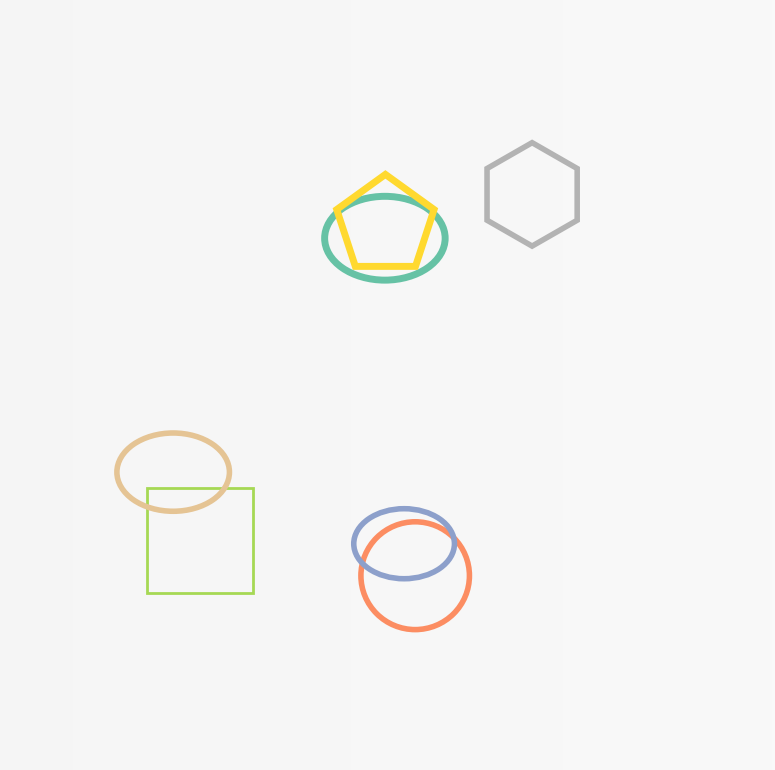[{"shape": "oval", "thickness": 2.5, "radius": 0.39, "center": [0.497, 0.691]}, {"shape": "circle", "thickness": 2, "radius": 0.35, "center": [0.536, 0.252]}, {"shape": "oval", "thickness": 2, "radius": 0.32, "center": [0.521, 0.294]}, {"shape": "square", "thickness": 1, "radius": 0.34, "center": [0.258, 0.298]}, {"shape": "pentagon", "thickness": 2.5, "radius": 0.33, "center": [0.497, 0.707]}, {"shape": "oval", "thickness": 2, "radius": 0.36, "center": [0.223, 0.387]}, {"shape": "hexagon", "thickness": 2, "radius": 0.34, "center": [0.687, 0.748]}]